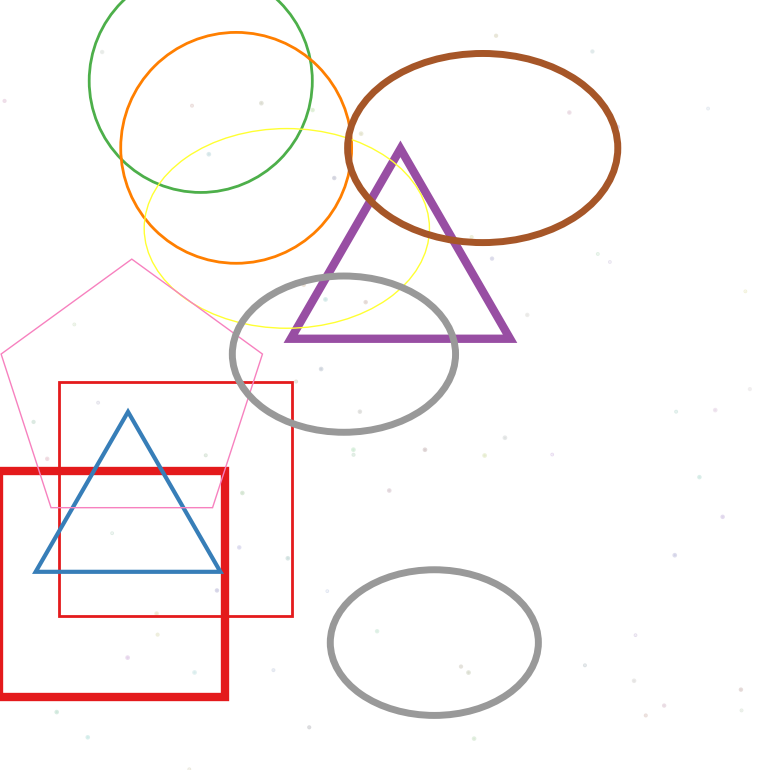[{"shape": "square", "thickness": 3, "radius": 0.73, "center": [0.146, 0.241]}, {"shape": "square", "thickness": 1, "radius": 0.76, "center": [0.228, 0.352]}, {"shape": "triangle", "thickness": 1.5, "radius": 0.69, "center": [0.166, 0.327]}, {"shape": "circle", "thickness": 1, "radius": 0.72, "center": [0.261, 0.895]}, {"shape": "triangle", "thickness": 3, "radius": 0.82, "center": [0.52, 0.642]}, {"shape": "circle", "thickness": 1, "radius": 0.75, "center": [0.307, 0.808]}, {"shape": "oval", "thickness": 0.5, "radius": 0.93, "center": [0.372, 0.703]}, {"shape": "oval", "thickness": 2.5, "radius": 0.88, "center": [0.627, 0.808]}, {"shape": "pentagon", "thickness": 0.5, "radius": 0.89, "center": [0.171, 0.485]}, {"shape": "oval", "thickness": 2.5, "radius": 0.72, "center": [0.447, 0.54]}, {"shape": "oval", "thickness": 2.5, "radius": 0.68, "center": [0.564, 0.165]}]